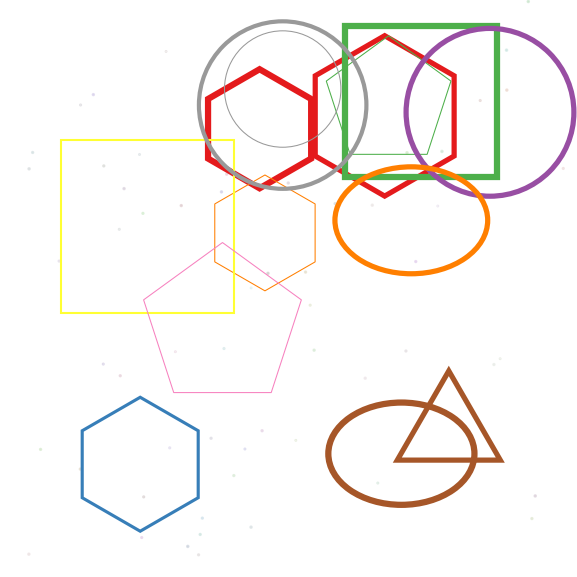[{"shape": "hexagon", "thickness": 2.5, "radius": 0.69, "center": [0.666, 0.798]}, {"shape": "hexagon", "thickness": 3, "radius": 0.52, "center": [0.45, 0.776]}, {"shape": "hexagon", "thickness": 1.5, "radius": 0.58, "center": [0.243, 0.195]}, {"shape": "square", "thickness": 3, "radius": 0.66, "center": [0.729, 0.823]}, {"shape": "pentagon", "thickness": 0.5, "radius": 0.57, "center": [0.673, 0.824]}, {"shape": "circle", "thickness": 2.5, "radius": 0.73, "center": [0.848, 0.805]}, {"shape": "oval", "thickness": 2.5, "radius": 0.66, "center": [0.712, 0.618]}, {"shape": "hexagon", "thickness": 0.5, "radius": 0.5, "center": [0.459, 0.596]}, {"shape": "square", "thickness": 1, "radius": 0.75, "center": [0.255, 0.606]}, {"shape": "oval", "thickness": 3, "radius": 0.63, "center": [0.695, 0.214]}, {"shape": "triangle", "thickness": 2.5, "radius": 0.51, "center": [0.777, 0.254]}, {"shape": "pentagon", "thickness": 0.5, "radius": 0.72, "center": [0.385, 0.436]}, {"shape": "circle", "thickness": 2, "radius": 0.73, "center": [0.489, 0.817]}, {"shape": "circle", "thickness": 0.5, "radius": 0.5, "center": [0.49, 0.845]}]